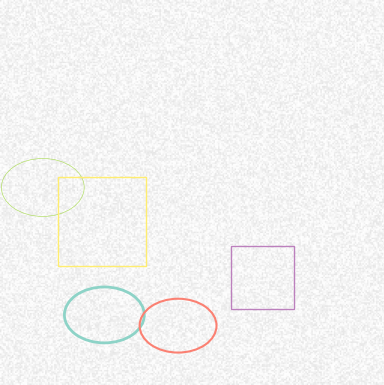[{"shape": "oval", "thickness": 2, "radius": 0.52, "center": [0.271, 0.182]}, {"shape": "oval", "thickness": 1.5, "radius": 0.5, "center": [0.463, 0.154]}, {"shape": "oval", "thickness": 0.5, "radius": 0.54, "center": [0.111, 0.513]}, {"shape": "square", "thickness": 1, "radius": 0.41, "center": [0.682, 0.28]}, {"shape": "square", "thickness": 1, "radius": 0.58, "center": [0.265, 0.424]}]